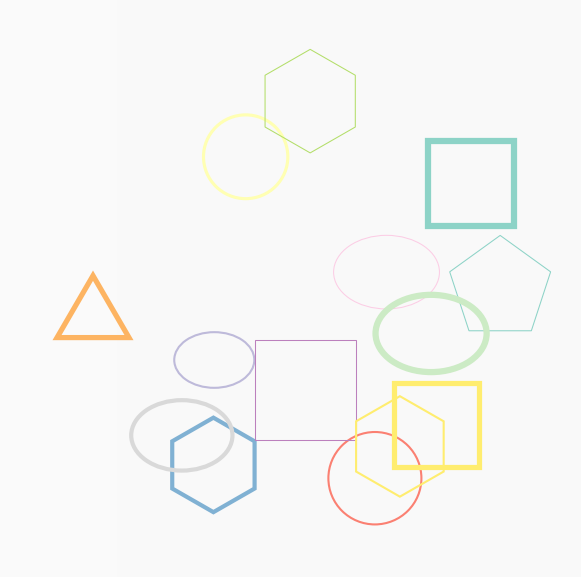[{"shape": "pentagon", "thickness": 0.5, "radius": 0.46, "center": [0.86, 0.5]}, {"shape": "square", "thickness": 3, "radius": 0.37, "center": [0.811, 0.681]}, {"shape": "circle", "thickness": 1.5, "radius": 0.36, "center": [0.423, 0.728]}, {"shape": "oval", "thickness": 1, "radius": 0.34, "center": [0.369, 0.376]}, {"shape": "circle", "thickness": 1, "radius": 0.4, "center": [0.645, 0.171]}, {"shape": "hexagon", "thickness": 2, "radius": 0.41, "center": [0.367, 0.194]}, {"shape": "triangle", "thickness": 2.5, "radius": 0.36, "center": [0.16, 0.45]}, {"shape": "hexagon", "thickness": 0.5, "radius": 0.45, "center": [0.534, 0.824]}, {"shape": "oval", "thickness": 0.5, "radius": 0.46, "center": [0.665, 0.528]}, {"shape": "oval", "thickness": 2, "radius": 0.44, "center": [0.313, 0.245]}, {"shape": "square", "thickness": 0.5, "radius": 0.43, "center": [0.526, 0.323]}, {"shape": "oval", "thickness": 3, "radius": 0.48, "center": [0.742, 0.422]}, {"shape": "hexagon", "thickness": 1, "radius": 0.43, "center": [0.688, 0.226]}, {"shape": "square", "thickness": 2.5, "radius": 0.36, "center": [0.751, 0.263]}]